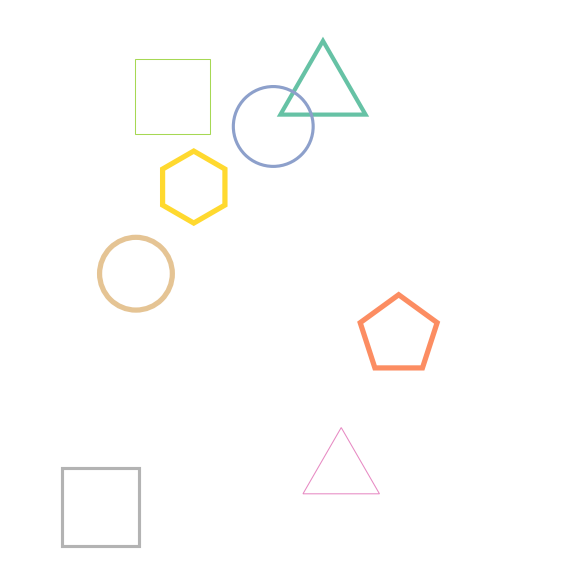[{"shape": "triangle", "thickness": 2, "radius": 0.43, "center": [0.559, 0.843]}, {"shape": "pentagon", "thickness": 2.5, "radius": 0.35, "center": [0.69, 0.419]}, {"shape": "circle", "thickness": 1.5, "radius": 0.35, "center": [0.473, 0.78]}, {"shape": "triangle", "thickness": 0.5, "radius": 0.38, "center": [0.591, 0.182]}, {"shape": "square", "thickness": 0.5, "radius": 0.33, "center": [0.299, 0.832]}, {"shape": "hexagon", "thickness": 2.5, "radius": 0.31, "center": [0.336, 0.675]}, {"shape": "circle", "thickness": 2.5, "radius": 0.31, "center": [0.235, 0.525]}, {"shape": "square", "thickness": 1.5, "radius": 0.34, "center": [0.174, 0.121]}]